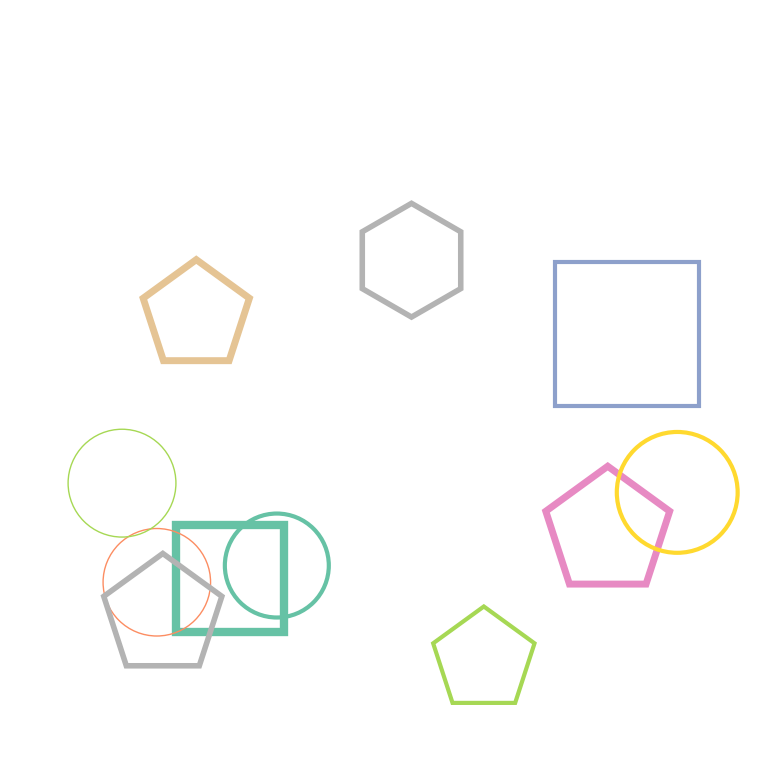[{"shape": "square", "thickness": 3, "radius": 0.35, "center": [0.299, 0.248]}, {"shape": "circle", "thickness": 1.5, "radius": 0.34, "center": [0.36, 0.266]}, {"shape": "circle", "thickness": 0.5, "radius": 0.35, "center": [0.204, 0.244]}, {"shape": "square", "thickness": 1.5, "radius": 0.47, "center": [0.814, 0.567]}, {"shape": "pentagon", "thickness": 2.5, "radius": 0.42, "center": [0.789, 0.31]}, {"shape": "circle", "thickness": 0.5, "radius": 0.35, "center": [0.158, 0.373]}, {"shape": "pentagon", "thickness": 1.5, "radius": 0.35, "center": [0.628, 0.143]}, {"shape": "circle", "thickness": 1.5, "radius": 0.39, "center": [0.88, 0.361]}, {"shape": "pentagon", "thickness": 2.5, "radius": 0.36, "center": [0.255, 0.59]}, {"shape": "hexagon", "thickness": 2, "radius": 0.37, "center": [0.534, 0.662]}, {"shape": "pentagon", "thickness": 2, "radius": 0.4, "center": [0.211, 0.201]}]